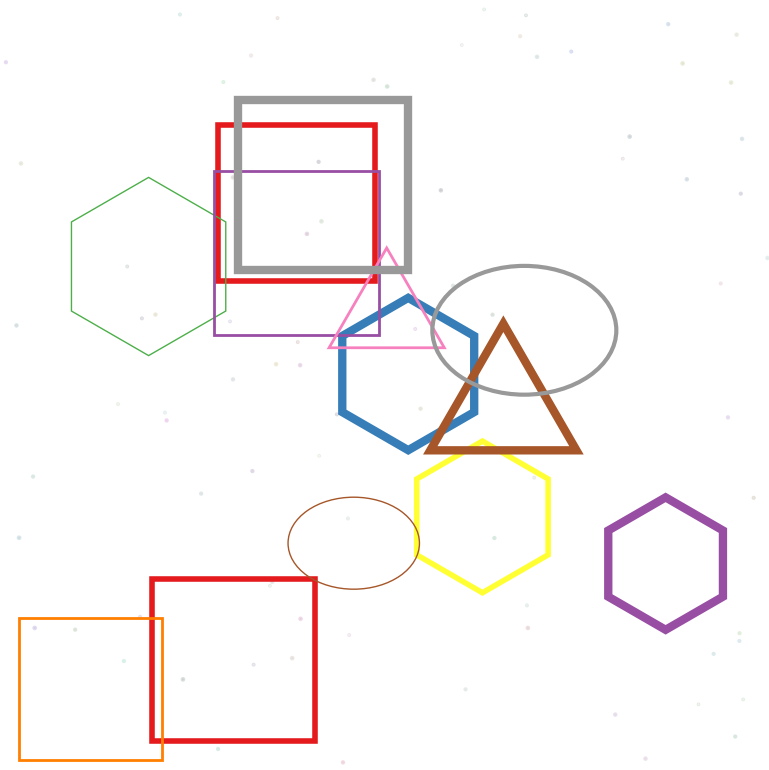[{"shape": "square", "thickness": 2, "radius": 0.53, "center": [0.303, 0.143]}, {"shape": "square", "thickness": 2, "radius": 0.51, "center": [0.385, 0.737]}, {"shape": "hexagon", "thickness": 3, "radius": 0.49, "center": [0.53, 0.514]}, {"shape": "hexagon", "thickness": 0.5, "radius": 0.58, "center": [0.193, 0.654]}, {"shape": "hexagon", "thickness": 3, "radius": 0.43, "center": [0.864, 0.268]}, {"shape": "square", "thickness": 1, "radius": 0.53, "center": [0.385, 0.672]}, {"shape": "square", "thickness": 1, "radius": 0.46, "center": [0.118, 0.105]}, {"shape": "hexagon", "thickness": 2, "radius": 0.49, "center": [0.627, 0.329]}, {"shape": "oval", "thickness": 0.5, "radius": 0.43, "center": [0.459, 0.295]}, {"shape": "triangle", "thickness": 3, "radius": 0.55, "center": [0.654, 0.47]}, {"shape": "triangle", "thickness": 1, "radius": 0.43, "center": [0.502, 0.592]}, {"shape": "oval", "thickness": 1.5, "radius": 0.6, "center": [0.681, 0.571]}, {"shape": "square", "thickness": 3, "radius": 0.55, "center": [0.419, 0.76]}]